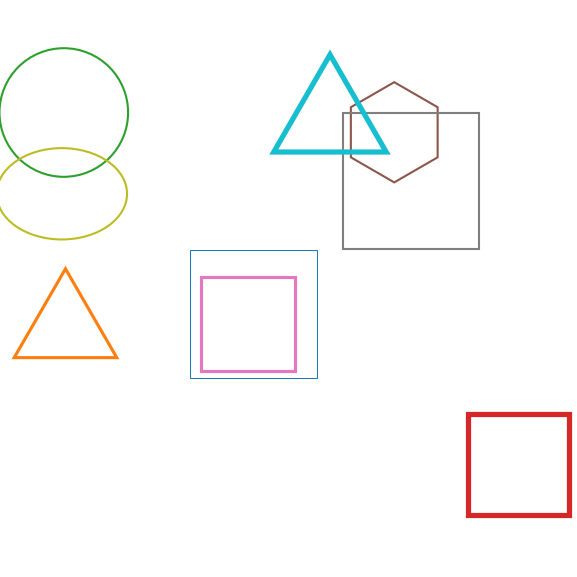[{"shape": "square", "thickness": 0.5, "radius": 0.55, "center": [0.439, 0.455]}, {"shape": "triangle", "thickness": 1.5, "radius": 0.51, "center": [0.113, 0.431]}, {"shape": "circle", "thickness": 1, "radius": 0.56, "center": [0.11, 0.804]}, {"shape": "square", "thickness": 2.5, "radius": 0.44, "center": [0.898, 0.195]}, {"shape": "hexagon", "thickness": 1, "radius": 0.43, "center": [0.683, 0.77]}, {"shape": "square", "thickness": 1.5, "radius": 0.41, "center": [0.43, 0.438]}, {"shape": "square", "thickness": 1, "radius": 0.59, "center": [0.712, 0.686]}, {"shape": "oval", "thickness": 1, "radius": 0.56, "center": [0.107, 0.664]}, {"shape": "triangle", "thickness": 2.5, "radius": 0.56, "center": [0.571, 0.792]}]